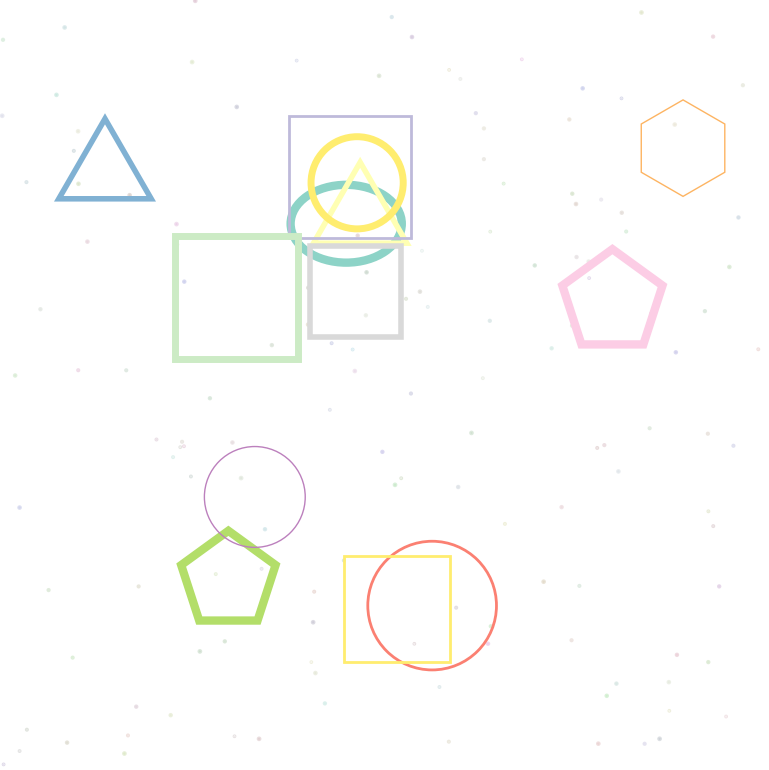[{"shape": "oval", "thickness": 3, "radius": 0.36, "center": [0.45, 0.709]}, {"shape": "triangle", "thickness": 2, "radius": 0.35, "center": [0.468, 0.719]}, {"shape": "square", "thickness": 1, "radius": 0.4, "center": [0.455, 0.77]}, {"shape": "circle", "thickness": 1, "radius": 0.42, "center": [0.561, 0.214]}, {"shape": "triangle", "thickness": 2, "radius": 0.35, "center": [0.136, 0.776]}, {"shape": "hexagon", "thickness": 0.5, "radius": 0.31, "center": [0.887, 0.808]}, {"shape": "pentagon", "thickness": 3, "radius": 0.32, "center": [0.297, 0.246]}, {"shape": "pentagon", "thickness": 3, "radius": 0.34, "center": [0.795, 0.608]}, {"shape": "square", "thickness": 2, "radius": 0.3, "center": [0.462, 0.622]}, {"shape": "circle", "thickness": 0.5, "radius": 0.33, "center": [0.331, 0.355]}, {"shape": "square", "thickness": 2.5, "radius": 0.4, "center": [0.308, 0.614]}, {"shape": "square", "thickness": 1, "radius": 0.34, "center": [0.516, 0.209]}, {"shape": "circle", "thickness": 2.5, "radius": 0.3, "center": [0.464, 0.763]}]